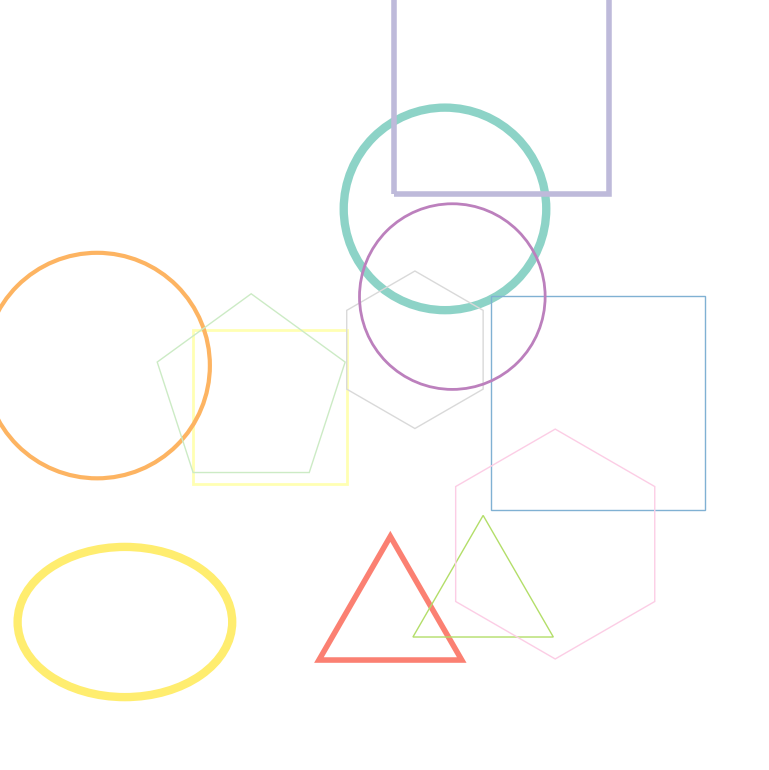[{"shape": "circle", "thickness": 3, "radius": 0.66, "center": [0.578, 0.729]}, {"shape": "square", "thickness": 1, "radius": 0.5, "center": [0.351, 0.471]}, {"shape": "square", "thickness": 2, "radius": 0.7, "center": [0.651, 0.887]}, {"shape": "triangle", "thickness": 2, "radius": 0.54, "center": [0.507, 0.196]}, {"shape": "square", "thickness": 0.5, "radius": 0.69, "center": [0.776, 0.477]}, {"shape": "circle", "thickness": 1.5, "radius": 0.73, "center": [0.126, 0.525]}, {"shape": "triangle", "thickness": 0.5, "radius": 0.53, "center": [0.627, 0.225]}, {"shape": "hexagon", "thickness": 0.5, "radius": 0.75, "center": [0.721, 0.293]}, {"shape": "hexagon", "thickness": 0.5, "radius": 0.51, "center": [0.539, 0.546]}, {"shape": "circle", "thickness": 1, "radius": 0.6, "center": [0.587, 0.615]}, {"shape": "pentagon", "thickness": 0.5, "radius": 0.64, "center": [0.326, 0.49]}, {"shape": "oval", "thickness": 3, "radius": 0.7, "center": [0.162, 0.192]}]